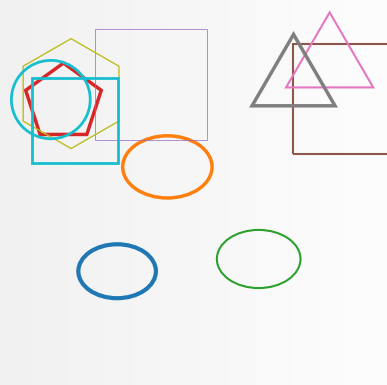[{"shape": "oval", "thickness": 3, "radius": 0.5, "center": [0.302, 0.295]}, {"shape": "oval", "thickness": 2.5, "radius": 0.58, "center": [0.432, 0.567]}, {"shape": "oval", "thickness": 1.5, "radius": 0.54, "center": [0.668, 0.327]}, {"shape": "pentagon", "thickness": 2.5, "radius": 0.51, "center": [0.164, 0.734]}, {"shape": "square", "thickness": 0.5, "radius": 0.72, "center": [0.389, 0.781]}, {"shape": "square", "thickness": 1.5, "radius": 0.71, "center": [0.897, 0.743]}, {"shape": "triangle", "thickness": 1.5, "radius": 0.65, "center": [0.851, 0.838]}, {"shape": "triangle", "thickness": 2.5, "radius": 0.62, "center": [0.758, 0.787]}, {"shape": "hexagon", "thickness": 1, "radius": 0.71, "center": [0.183, 0.757]}, {"shape": "square", "thickness": 2, "radius": 0.55, "center": [0.193, 0.687]}, {"shape": "circle", "thickness": 2, "radius": 0.51, "center": [0.131, 0.741]}]